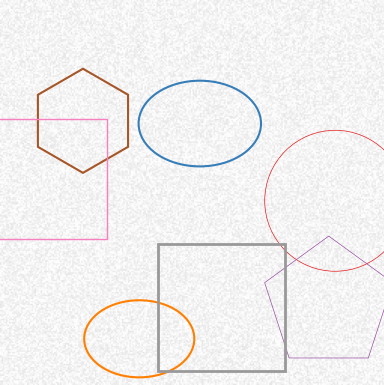[{"shape": "circle", "thickness": 0.5, "radius": 0.92, "center": [0.871, 0.479]}, {"shape": "oval", "thickness": 1.5, "radius": 0.79, "center": [0.519, 0.679]}, {"shape": "pentagon", "thickness": 0.5, "radius": 0.87, "center": [0.854, 0.212]}, {"shape": "oval", "thickness": 1.5, "radius": 0.72, "center": [0.362, 0.12]}, {"shape": "hexagon", "thickness": 1.5, "radius": 0.68, "center": [0.216, 0.686]}, {"shape": "square", "thickness": 1, "radius": 0.78, "center": [0.123, 0.535]}, {"shape": "square", "thickness": 2, "radius": 0.83, "center": [0.576, 0.201]}]